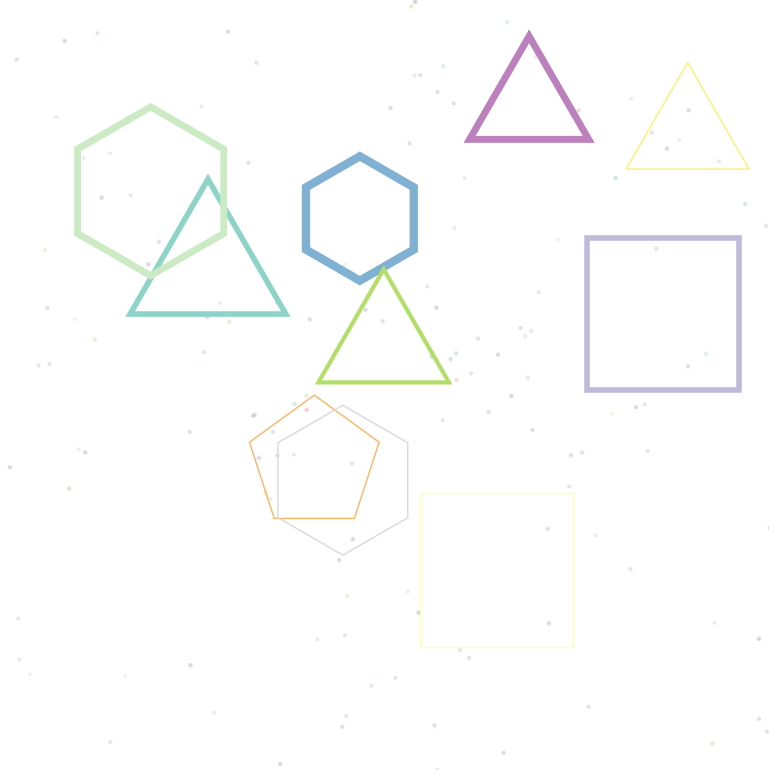[{"shape": "triangle", "thickness": 2, "radius": 0.58, "center": [0.27, 0.651]}, {"shape": "square", "thickness": 0.5, "radius": 0.5, "center": [0.645, 0.26]}, {"shape": "square", "thickness": 2, "radius": 0.49, "center": [0.861, 0.592]}, {"shape": "hexagon", "thickness": 3, "radius": 0.4, "center": [0.467, 0.716]}, {"shape": "pentagon", "thickness": 0.5, "radius": 0.44, "center": [0.408, 0.398]}, {"shape": "triangle", "thickness": 1.5, "radius": 0.49, "center": [0.498, 0.552]}, {"shape": "hexagon", "thickness": 0.5, "radius": 0.49, "center": [0.445, 0.376]}, {"shape": "triangle", "thickness": 2.5, "radius": 0.45, "center": [0.687, 0.864]}, {"shape": "hexagon", "thickness": 2.5, "radius": 0.55, "center": [0.196, 0.752]}, {"shape": "triangle", "thickness": 0.5, "radius": 0.46, "center": [0.893, 0.826]}]